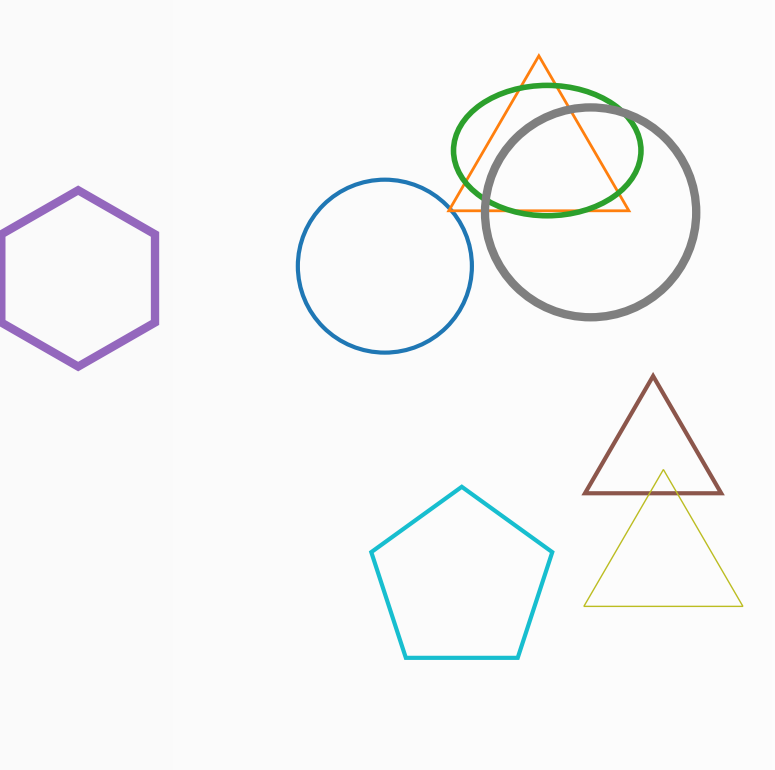[{"shape": "circle", "thickness": 1.5, "radius": 0.56, "center": [0.497, 0.654]}, {"shape": "triangle", "thickness": 1, "radius": 0.67, "center": [0.695, 0.793]}, {"shape": "oval", "thickness": 2, "radius": 0.6, "center": [0.706, 0.804]}, {"shape": "hexagon", "thickness": 3, "radius": 0.57, "center": [0.101, 0.638]}, {"shape": "triangle", "thickness": 1.5, "radius": 0.51, "center": [0.843, 0.41]}, {"shape": "circle", "thickness": 3, "radius": 0.68, "center": [0.762, 0.724]}, {"shape": "triangle", "thickness": 0.5, "radius": 0.59, "center": [0.856, 0.272]}, {"shape": "pentagon", "thickness": 1.5, "radius": 0.61, "center": [0.596, 0.245]}]